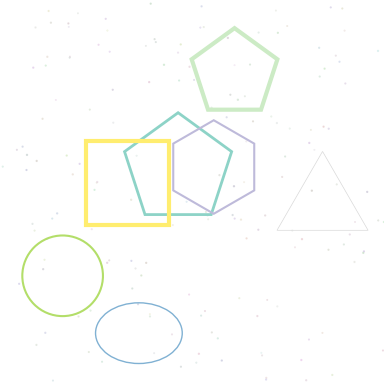[{"shape": "pentagon", "thickness": 2, "radius": 0.73, "center": [0.463, 0.561]}, {"shape": "hexagon", "thickness": 1.5, "radius": 0.61, "center": [0.555, 0.566]}, {"shape": "oval", "thickness": 1, "radius": 0.56, "center": [0.361, 0.135]}, {"shape": "circle", "thickness": 1.5, "radius": 0.52, "center": [0.163, 0.284]}, {"shape": "triangle", "thickness": 0.5, "radius": 0.68, "center": [0.838, 0.47]}, {"shape": "pentagon", "thickness": 3, "radius": 0.59, "center": [0.609, 0.81]}, {"shape": "square", "thickness": 3, "radius": 0.54, "center": [0.331, 0.525]}]